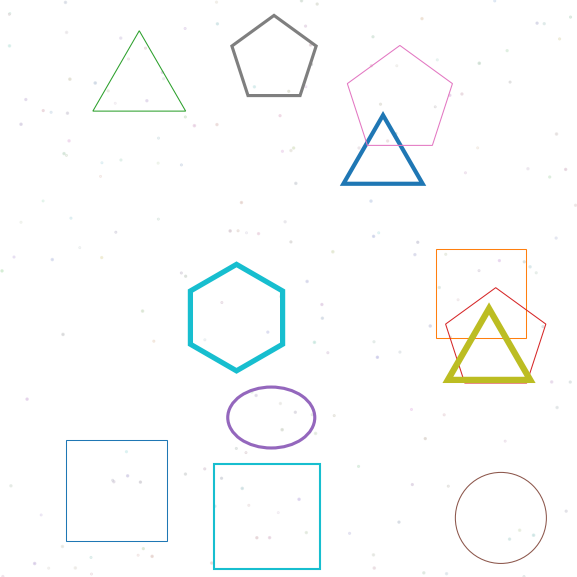[{"shape": "triangle", "thickness": 2, "radius": 0.4, "center": [0.663, 0.721]}, {"shape": "square", "thickness": 0.5, "radius": 0.44, "center": [0.202, 0.149]}, {"shape": "square", "thickness": 0.5, "radius": 0.39, "center": [0.833, 0.491]}, {"shape": "triangle", "thickness": 0.5, "radius": 0.46, "center": [0.241, 0.853]}, {"shape": "pentagon", "thickness": 0.5, "radius": 0.46, "center": [0.858, 0.41]}, {"shape": "oval", "thickness": 1.5, "radius": 0.38, "center": [0.47, 0.276]}, {"shape": "circle", "thickness": 0.5, "radius": 0.39, "center": [0.867, 0.102]}, {"shape": "pentagon", "thickness": 0.5, "radius": 0.48, "center": [0.692, 0.825]}, {"shape": "pentagon", "thickness": 1.5, "radius": 0.38, "center": [0.475, 0.896]}, {"shape": "triangle", "thickness": 3, "radius": 0.41, "center": [0.847, 0.382]}, {"shape": "hexagon", "thickness": 2.5, "radius": 0.46, "center": [0.41, 0.449]}, {"shape": "square", "thickness": 1, "radius": 0.46, "center": [0.462, 0.105]}]